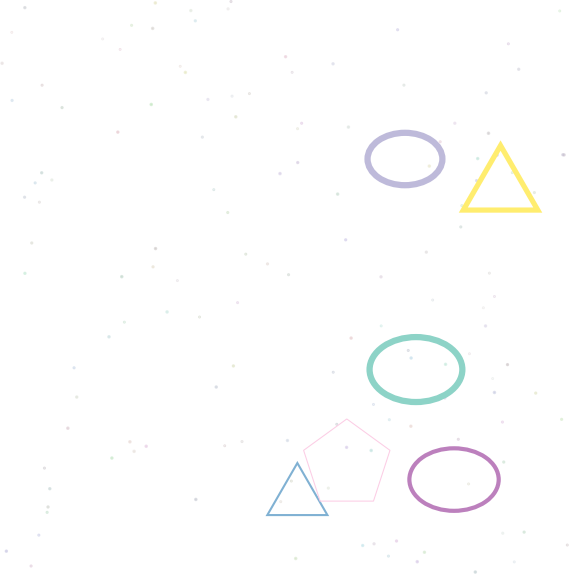[{"shape": "oval", "thickness": 3, "radius": 0.4, "center": [0.72, 0.359]}, {"shape": "oval", "thickness": 3, "radius": 0.32, "center": [0.701, 0.724]}, {"shape": "triangle", "thickness": 1, "radius": 0.3, "center": [0.515, 0.137]}, {"shape": "pentagon", "thickness": 0.5, "radius": 0.39, "center": [0.601, 0.195]}, {"shape": "oval", "thickness": 2, "radius": 0.39, "center": [0.786, 0.169]}, {"shape": "triangle", "thickness": 2.5, "radius": 0.37, "center": [0.867, 0.673]}]